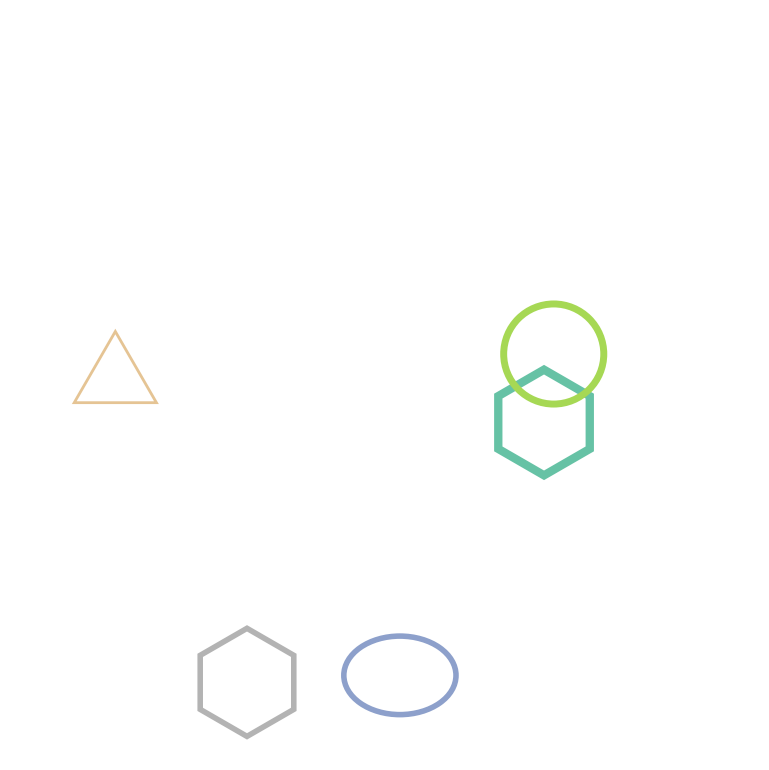[{"shape": "hexagon", "thickness": 3, "radius": 0.34, "center": [0.707, 0.451]}, {"shape": "oval", "thickness": 2, "radius": 0.36, "center": [0.519, 0.123]}, {"shape": "circle", "thickness": 2.5, "radius": 0.33, "center": [0.719, 0.54]}, {"shape": "triangle", "thickness": 1, "radius": 0.31, "center": [0.15, 0.508]}, {"shape": "hexagon", "thickness": 2, "radius": 0.35, "center": [0.321, 0.114]}]